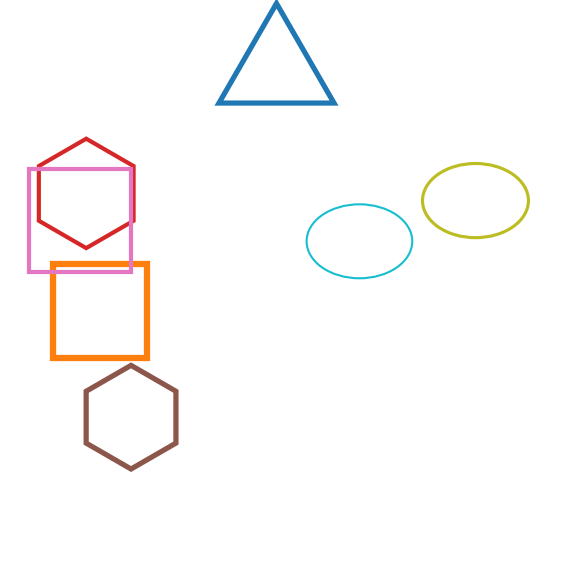[{"shape": "triangle", "thickness": 2.5, "radius": 0.58, "center": [0.479, 0.878]}, {"shape": "square", "thickness": 3, "radius": 0.41, "center": [0.173, 0.461]}, {"shape": "hexagon", "thickness": 2, "radius": 0.47, "center": [0.149, 0.664]}, {"shape": "hexagon", "thickness": 2.5, "radius": 0.45, "center": [0.227, 0.277]}, {"shape": "square", "thickness": 2, "radius": 0.44, "center": [0.139, 0.617]}, {"shape": "oval", "thickness": 1.5, "radius": 0.46, "center": [0.823, 0.652]}, {"shape": "oval", "thickness": 1, "radius": 0.46, "center": [0.622, 0.581]}]